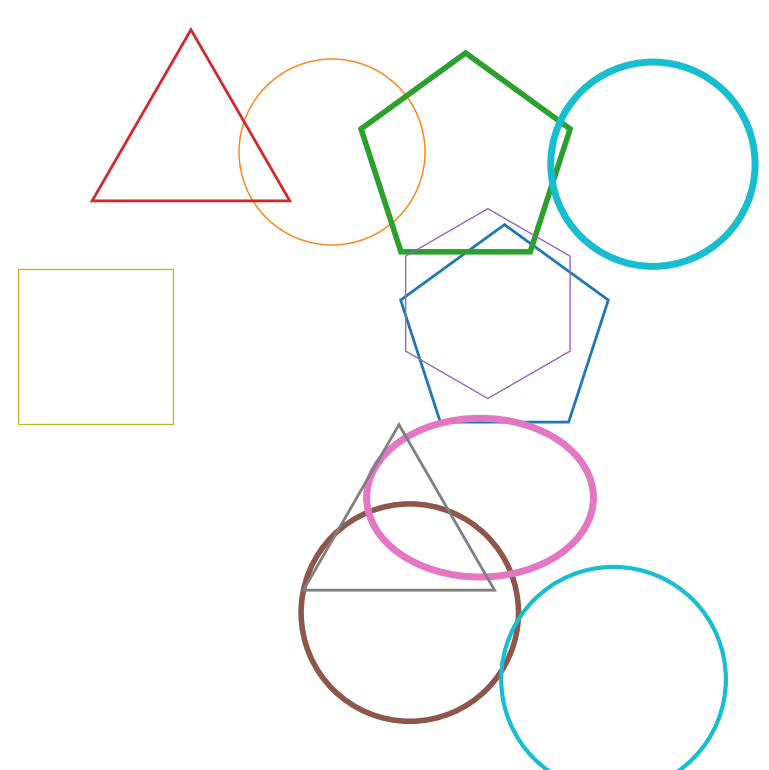[{"shape": "pentagon", "thickness": 1, "radius": 0.71, "center": [0.655, 0.566]}, {"shape": "circle", "thickness": 0.5, "radius": 0.6, "center": [0.431, 0.803]}, {"shape": "pentagon", "thickness": 2, "radius": 0.71, "center": [0.605, 0.788]}, {"shape": "triangle", "thickness": 1, "radius": 0.74, "center": [0.248, 0.813]}, {"shape": "hexagon", "thickness": 0.5, "radius": 0.62, "center": [0.634, 0.606]}, {"shape": "circle", "thickness": 2, "radius": 0.71, "center": [0.532, 0.204]}, {"shape": "oval", "thickness": 2.5, "radius": 0.74, "center": [0.623, 0.354]}, {"shape": "triangle", "thickness": 1, "radius": 0.72, "center": [0.518, 0.305]}, {"shape": "square", "thickness": 0.5, "radius": 0.5, "center": [0.124, 0.55]}, {"shape": "circle", "thickness": 1.5, "radius": 0.73, "center": [0.797, 0.118]}, {"shape": "circle", "thickness": 2.5, "radius": 0.66, "center": [0.848, 0.787]}]